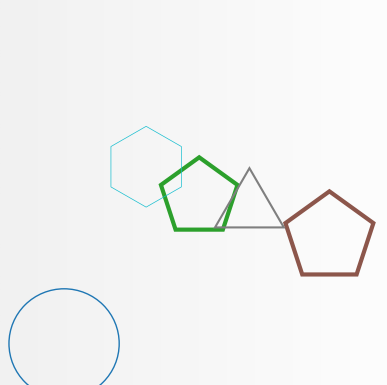[{"shape": "circle", "thickness": 1, "radius": 0.71, "center": [0.165, 0.108]}, {"shape": "pentagon", "thickness": 3, "radius": 0.52, "center": [0.514, 0.488]}, {"shape": "pentagon", "thickness": 3, "radius": 0.6, "center": [0.85, 0.384]}, {"shape": "triangle", "thickness": 1.5, "radius": 0.51, "center": [0.644, 0.461]}, {"shape": "hexagon", "thickness": 0.5, "radius": 0.52, "center": [0.377, 0.567]}]